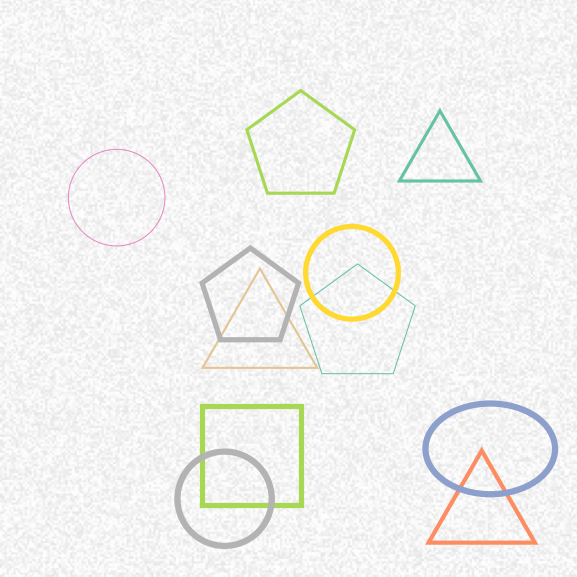[{"shape": "pentagon", "thickness": 0.5, "radius": 0.53, "center": [0.619, 0.437]}, {"shape": "triangle", "thickness": 1.5, "radius": 0.41, "center": [0.762, 0.726]}, {"shape": "triangle", "thickness": 2, "radius": 0.53, "center": [0.834, 0.113]}, {"shape": "oval", "thickness": 3, "radius": 0.56, "center": [0.849, 0.222]}, {"shape": "circle", "thickness": 0.5, "radius": 0.42, "center": [0.202, 0.657]}, {"shape": "pentagon", "thickness": 1.5, "radius": 0.49, "center": [0.521, 0.744]}, {"shape": "square", "thickness": 2.5, "radius": 0.43, "center": [0.436, 0.211]}, {"shape": "circle", "thickness": 2.5, "radius": 0.4, "center": [0.61, 0.527]}, {"shape": "triangle", "thickness": 1, "radius": 0.57, "center": [0.45, 0.42]}, {"shape": "circle", "thickness": 3, "radius": 0.41, "center": [0.389, 0.136]}, {"shape": "pentagon", "thickness": 2.5, "radius": 0.44, "center": [0.434, 0.482]}]